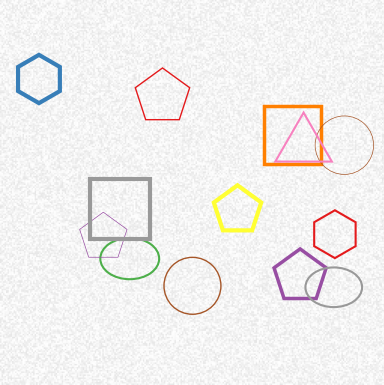[{"shape": "pentagon", "thickness": 1, "radius": 0.37, "center": [0.422, 0.749]}, {"shape": "hexagon", "thickness": 1.5, "radius": 0.31, "center": [0.87, 0.392]}, {"shape": "hexagon", "thickness": 3, "radius": 0.31, "center": [0.101, 0.795]}, {"shape": "oval", "thickness": 1.5, "radius": 0.38, "center": [0.337, 0.328]}, {"shape": "pentagon", "thickness": 2.5, "radius": 0.36, "center": [0.78, 0.282]}, {"shape": "pentagon", "thickness": 0.5, "radius": 0.32, "center": [0.268, 0.384]}, {"shape": "square", "thickness": 2.5, "radius": 0.38, "center": [0.76, 0.648]}, {"shape": "pentagon", "thickness": 3, "radius": 0.32, "center": [0.617, 0.454]}, {"shape": "circle", "thickness": 1, "radius": 0.37, "center": [0.5, 0.258]}, {"shape": "circle", "thickness": 0.5, "radius": 0.38, "center": [0.894, 0.623]}, {"shape": "triangle", "thickness": 1.5, "radius": 0.42, "center": [0.789, 0.623]}, {"shape": "square", "thickness": 3, "radius": 0.39, "center": [0.312, 0.457]}, {"shape": "oval", "thickness": 1.5, "radius": 0.37, "center": [0.867, 0.254]}]